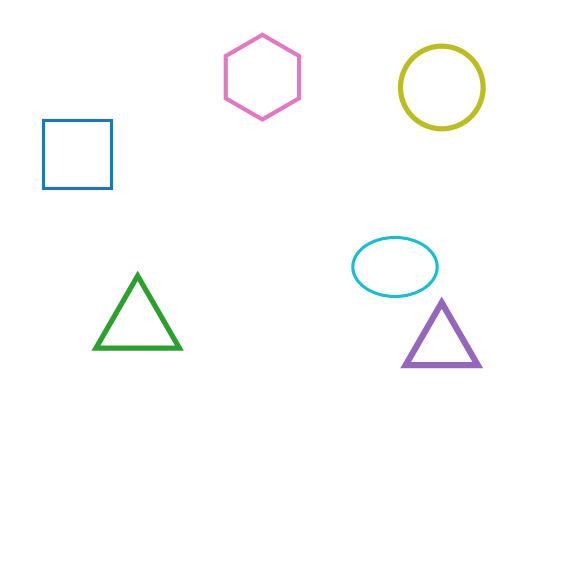[{"shape": "square", "thickness": 1.5, "radius": 0.29, "center": [0.133, 0.733]}, {"shape": "triangle", "thickness": 2.5, "radius": 0.42, "center": [0.238, 0.438]}, {"shape": "triangle", "thickness": 3, "radius": 0.36, "center": [0.765, 0.403]}, {"shape": "hexagon", "thickness": 2, "radius": 0.37, "center": [0.454, 0.866]}, {"shape": "circle", "thickness": 2.5, "radius": 0.36, "center": [0.765, 0.848]}, {"shape": "oval", "thickness": 1.5, "radius": 0.37, "center": [0.684, 0.537]}]